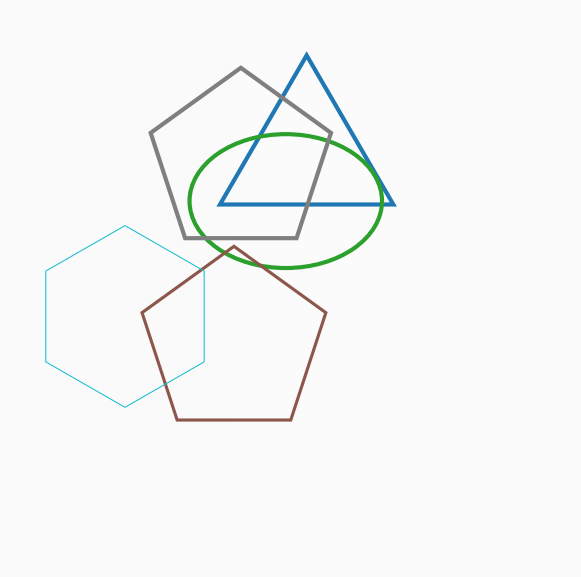[{"shape": "triangle", "thickness": 2, "radius": 0.86, "center": [0.528, 0.731]}, {"shape": "oval", "thickness": 2, "radius": 0.83, "center": [0.492, 0.651]}, {"shape": "pentagon", "thickness": 1.5, "radius": 0.83, "center": [0.403, 0.406]}, {"shape": "pentagon", "thickness": 2, "radius": 0.82, "center": [0.414, 0.719]}, {"shape": "hexagon", "thickness": 0.5, "radius": 0.79, "center": [0.215, 0.451]}]